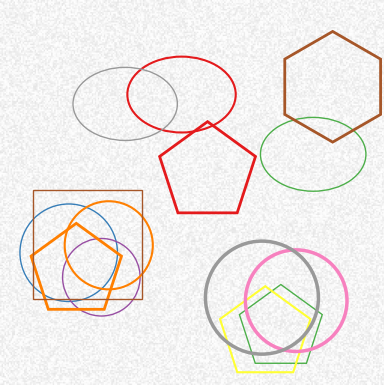[{"shape": "oval", "thickness": 1.5, "radius": 0.7, "center": [0.472, 0.754]}, {"shape": "pentagon", "thickness": 2, "radius": 0.65, "center": [0.539, 0.553]}, {"shape": "circle", "thickness": 1, "radius": 0.63, "center": [0.178, 0.344]}, {"shape": "oval", "thickness": 1, "radius": 0.68, "center": [0.813, 0.599]}, {"shape": "pentagon", "thickness": 1, "radius": 0.57, "center": [0.729, 0.148]}, {"shape": "circle", "thickness": 1, "radius": 0.5, "center": [0.263, 0.28]}, {"shape": "circle", "thickness": 1.5, "radius": 0.57, "center": [0.282, 0.363]}, {"shape": "pentagon", "thickness": 2, "radius": 0.62, "center": [0.198, 0.296]}, {"shape": "pentagon", "thickness": 1.5, "radius": 0.62, "center": [0.689, 0.133]}, {"shape": "hexagon", "thickness": 2, "radius": 0.72, "center": [0.864, 0.775]}, {"shape": "square", "thickness": 1, "radius": 0.71, "center": [0.228, 0.365]}, {"shape": "circle", "thickness": 2.5, "radius": 0.66, "center": [0.769, 0.219]}, {"shape": "circle", "thickness": 2.5, "radius": 0.73, "center": [0.68, 0.227]}, {"shape": "oval", "thickness": 1, "radius": 0.68, "center": [0.325, 0.73]}]